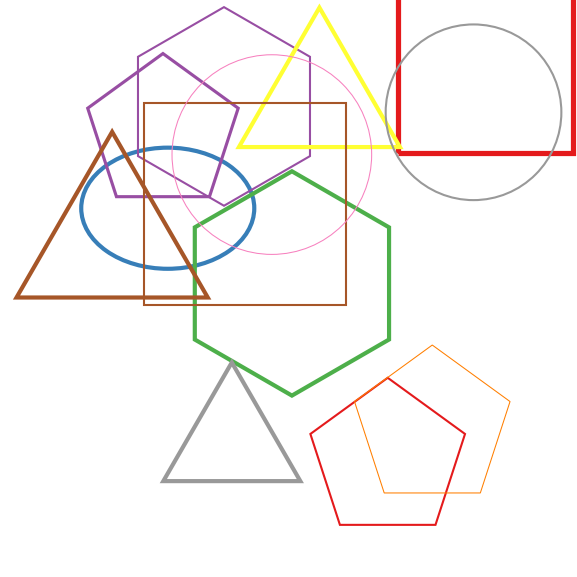[{"shape": "square", "thickness": 2.5, "radius": 0.76, "center": [0.841, 0.885]}, {"shape": "pentagon", "thickness": 1, "radius": 0.7, "center": [0.671, 0.204]}, {"shape": "oval", "thickness": 2, "radius": 0.75, "center": [0.29, 0.639]}, {"shape": "hexagon", "thickness": 2, "radius": 0.97, "center": [0.506, 0.508]}, {"shape": "hexagon", "thickness": 1, "radius": 0.86, "center": [0.388, 0.815]}, {"shape": "pentagon", "thickness": 1.5, "radius": 0.69, "center": [0.282, 0.769]}, {"shape": "pentagon", "thickness": 0.5, "radius": 0.71, "center": [0.749, 0.26]}, {"shape": "triangle", "thickness": 2, "radius": 0.8, "center": [0.553, 0.825]}, {"shape": "triangle", "thickness": 2, "radius": 0.96, "center": [0.194, 0.58]}, {"shape": "square", "thickness": 1, "radius": 0.87, "center": [0.424, 0.646]}, {"shape": "circle", "thickness": 0.5, "radius": 0.86, "center": [0.471, 0.731]}, {"shape": "circle", "thickness": 1, "radius": 0.76, "center": [0.82, 0.805]}, {"shape": "triangle", "thickness": 2, "radius": 0.68, "center": [0.401, 0.235]}]